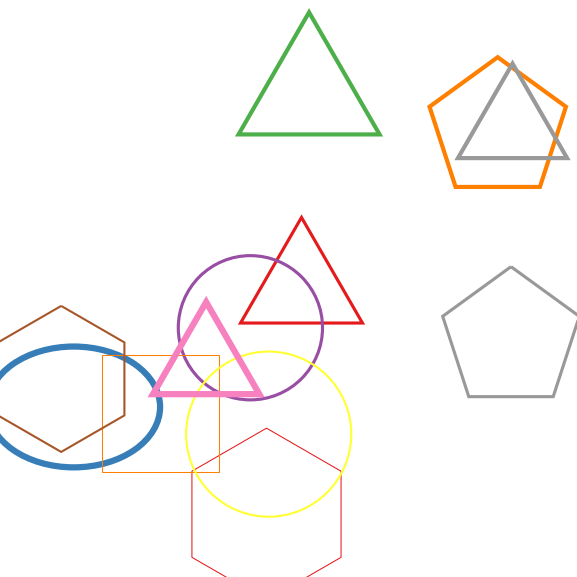[{"shape": "hexagon", "thickness": 0.5, "radius": 0.75, "center": [0.461, 0.109]}, {"shape": "triangle", "thickness": 1.5, "radius": 0.61, "center": [0.522, 0.501]}, {"shape": "oval", "thickness": 3, "radius": 0.75, "center": [0.128, 0.294]}, {"shape": "triangle", "thickness": 2, "radius": 0.7, "center": [0.535, 0.837]}, {"shape": "circle", "thickness": 1.5, "radius": 0.62, "center": [0.434, 0.432]}, {"shape": "pentagon", "thickness": 2, "radius": 0.62, "center": [0.862, 0.776]}, {"shape": "square", "thickness": 0.5, "radius": 0.51, "center": [0.277, 0.283]}, {"shape": "circle", "thickness": 1, "radius": 0.71, "center": [0.465, 0.247]}, {"shape": "hexagon", "thickness": 1, "radius": 0.63, "center": [0.106, 0.343]}, {"shape": "triangle", "thickness": 3, "radius": 0.53, "center": [0.357, 0.37]}, {"shape": "triangle", "thickness": 2, "radius": 0.55, "center": [0.887, 0.78]}, {"shape": "pentagon", "thickness": 1.5, "radius": 0.62, "center": [0.885, 0.413]}]